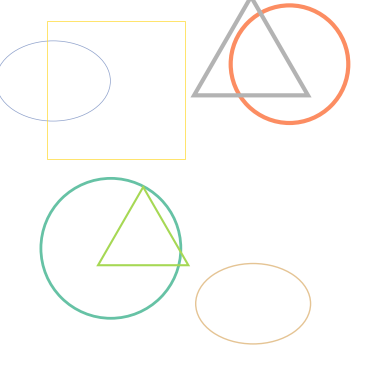[{"shape": "circle", "thickness": 2, "radius": 0.91, "center": [0.288, 0.355]}, {"shape": "circle", "thickness": 3, "radius": 0.76, "center": [0.752, 0.833]}, {"shape": "oval", "thickness": 0.5, "radius": 0.74, "center": [0.138, 0.79]}, {"shape": "triangle", "thickness": 1.5, "radius": 0.68, "center": [0.372, 0.379]}, {"shape": "square", "thickness": 0.5, "radius": 0.9, "center": [0.302, 0.767]}, {"shape": "oval", "thickness": 1, "radius": 0.75, "center": [0.657, 0.211]}, {"shape": "triangle", "thickness": 3, "radius": 0.85, "center": [0.652, 0.838]}]